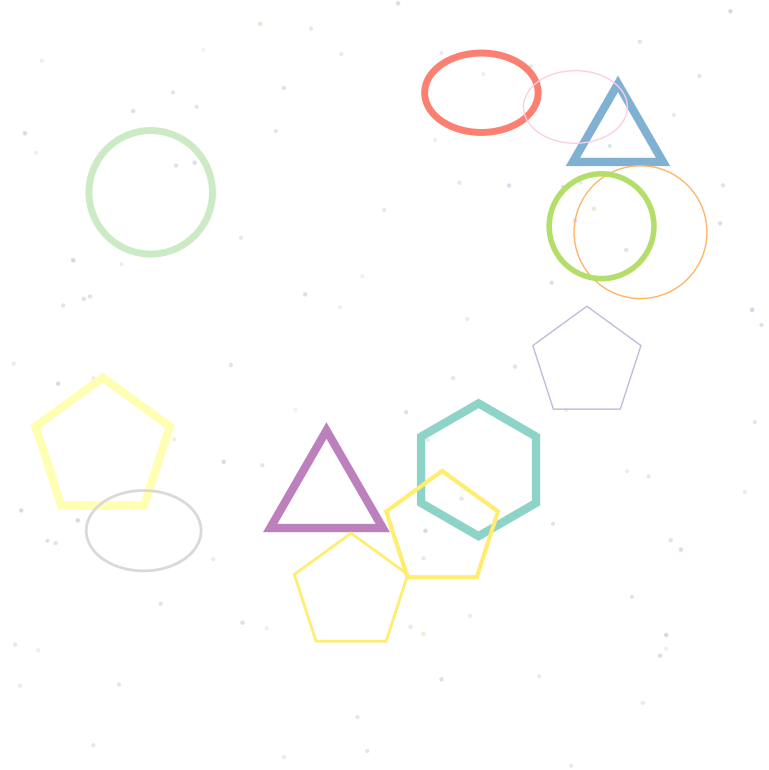[{"shape": "hexagon", "thickness": 3, "radius": 0.43, "center": [0.622, 0.39]}, {"shape": "pentagon", "thickness": 3, "radius": 0.46, "center": [0.133, 0.418]}, {"shape": "pentagon", "thickness": 0.5, "radius": 0.37, "center": [0.762, 0.528]}, {"shape": "oval", "thickness": 2.5, "radius": 0.37, "center": [0.625, 0.88]}, {"shape": "triangle", "thickness": 3, "radius": 0.34, "center": [0.803, 0.823]}, {"shape": "circle", "thickness": 0.5, "radius": 0.43, "center": [0.832, 0.699]}, {"shape": "circle", "thickness": 2, "radius": 0.34, "center": [0.781, 0.706]}, {"shape": "oval", "thickness": 0.5, "radius": 0.34, "center": [0.747, 0.861]}, {"shape": "oval", "thickness": 1, "radius": 0.37, "center": [0.187, 0.311]}, {"shape": "triangle", "thickness": 3, "radius": 0.42, "center": [0.424, 0.356]}, {"shape": "circle", "thickness": 2.5, "radius": 0.4, "center": [0.196, 0.75]}, {"shape": "pentagon", "thickness": 1, "radius": 0.39, "center": [0.456, 0.23]}, {"shape": "pentagon", "thickness": 1.5, "radius": 0.38, "center": [0.574, 0.312]}]